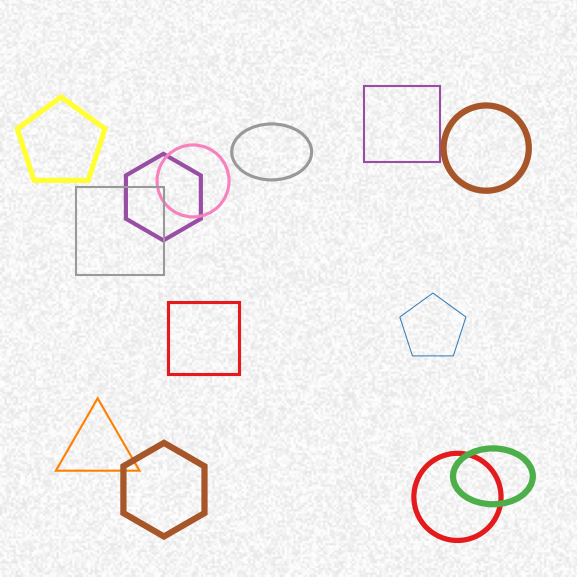[{"shape": "circle", "thickness": 2.5, "radius": 0.38, "center": [0.792, 0.139]}, {"shape": "square", "thickness": 1.5, "radius": 0.31, "center": [0.352, 0.414]}, {"shape": "pentagon", "thickness": 0.5, "radius": 0.3, "center": [0.75, 0.432]}, {"shape": "oval", "thickness": 3, "radius": 0.35, "center": [0.854, 0.174]}, {"shape": "hexagon", "thickness": 2, "radius": 0.37, "center": [0.283, 0.658]}, {"shape": "square", "thickness": 1, "radius": 0.33, "center": [0.696, 0.784]}, {"shape": "triangle", "thickness": 1, "radius": 0.42, "center": [0.169, 0.226]}, {"shape": "pentagon", "thickness": 2.5, "radius": 0.4, "center": [0.106, 0.751]}, {"shape": "hexagon", "thickness": 3, "radius": 0.41, "center": [0.284, 0.151]}, {"shape": "circle", "thickness": 3, "radius": 0.37, "center": [0.842, 0.743]}, {"shape": "circle", "thickness": 1.5, "radius": 0.31, "center": [0.334, 0.686]}, {"shape": "oval", "thickness": 1.5, "radius": 0.35, "center": [0.47, 0.736]}, {"shape": "square", "thickness": 1, "radius": 0.38, "center": [0.207, 0.6]}]